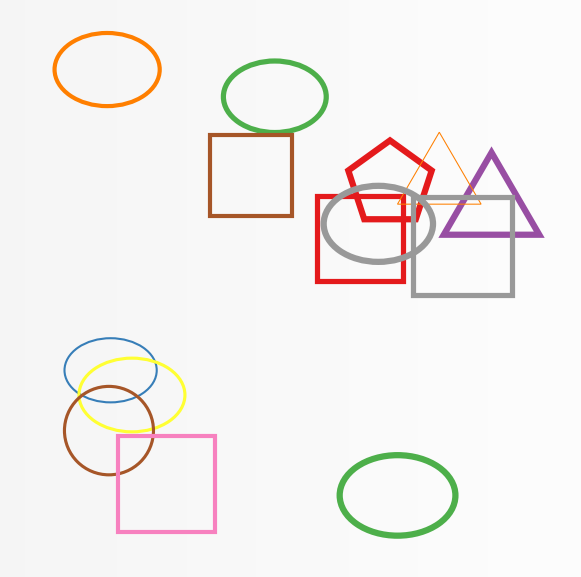[{"shape": "square", "thickness": 2.5, "radius": 0.37, "center": [0.62, 0.586]}, {"shape": "pentagon", "thickness": 3, "radius": 0.38, "center": [0.671, 0.681]}, {"shape": "oval", "thickness": 1, "radius": 0.4, "center": [0.19, 0.358]}, {"shape": "oval", "thickness": 2.5, "radius": 0.44, "center": [0.473, 0.832]}, {"shape": "oval", "thickness": 3, "radius": 0.5, "center": [0.684, 0.141]}, {"shape": "triangle", "thickness": 3, "radius": 0.47, "center": [0.846, 0.64]}, {"shape": "oval", "thickness": 2, "radius": 0.45, "center": [0.184, 0.879]}, {"shape": "triangle", "thickness": 0.5, "radius": 0.42, "center": [0.756, 0.687]}, {"shape": "oval", "thickness": 1.5, "radius": 0.46, "center": [0.227, 0.315]}, {"shape": "square", "thickness": 2, "radius": 0.35, "center": [0.431, 0.695]}, {"shape": "circle", "thickness": 1.5, "radius": 0.38, "center": [0.187, 0.253]}, {"shape": "square", "thickness": 2, "radius": 0.42, "center": [0.286, 0.161]}, {"shape": "oval", "thickness": 3, "radius": 0.47, "center": [0.651, 0.612]}, {"shape": "square", "thickness": 2.5, "radius": 0.43, "center": [0.796, 0.573]}]